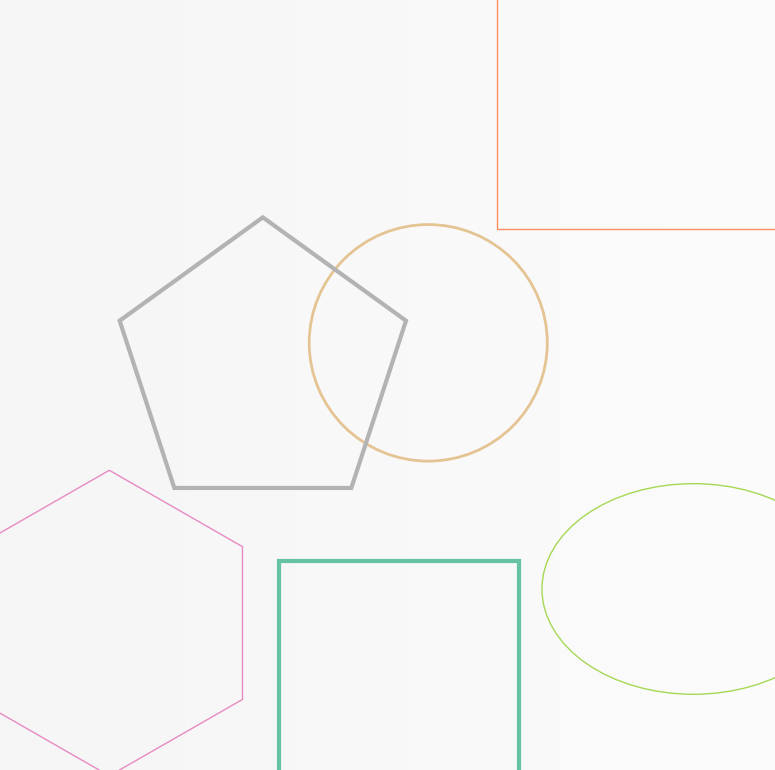[{"shape": "square", "thickness": 1.5, "radius": 0.77, "center": [0.515, 0.117]}, {"shape": "square", "thickness": 0.5, "radius": 0.93, "center": [0.828, 0.889]}, {"shape": "hexagon", "thickness": 0.5, "radius": 0.99, "center": [0.141, 0.191]}, {"shape": "oval", "thickness": 0.5, "radius": 0.98, "center": [0.895, 0.235]}, {"shape": "circle", "thickness": 1, "radius": 0.77, "center": [0.553, 0.555]}, {"shape": "pentagon", "thickness": 1.5, "radius": 0.97, "center": [0.339, 0.523]}]